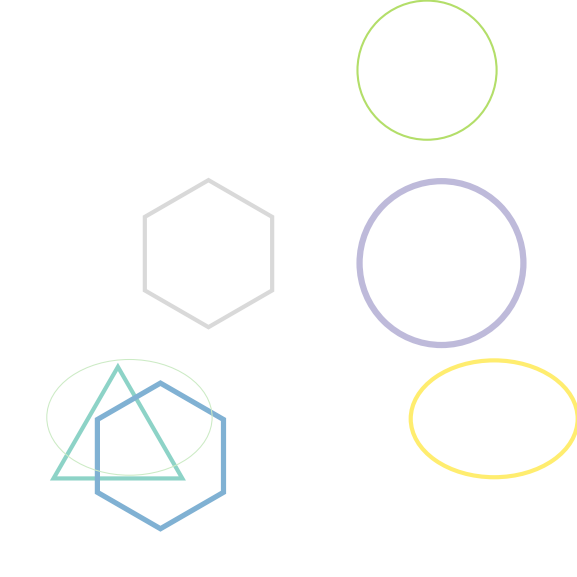[{"shape": "triangle", "thickness": 2, "radius": 0.64, "center": [0.204, 0.235]}, {"shape": "circle", "thickness": 3, "radius": 0.71, "center": [0.764, 0.544]}, {"shape": "hexagon", "thickness": 2.5, "radius": 0.63, "center": [0.278, 0.21]}, {"shape": "circle", "thickness": 1, "radius": 0.6, "center": [0.739, 0.878]}, {"shape": "hexagon", "thickness": 2, "radius": 0.64, "center": [0.361, 0.56]}, {"shape": "oval", "thickness": 0.5, "radius": 0.72, "center": [0.224, 0.276]}, {"shape": "oval", "thickness": 2, "radius": 0.72, "center": [0.856, 0.274]}]